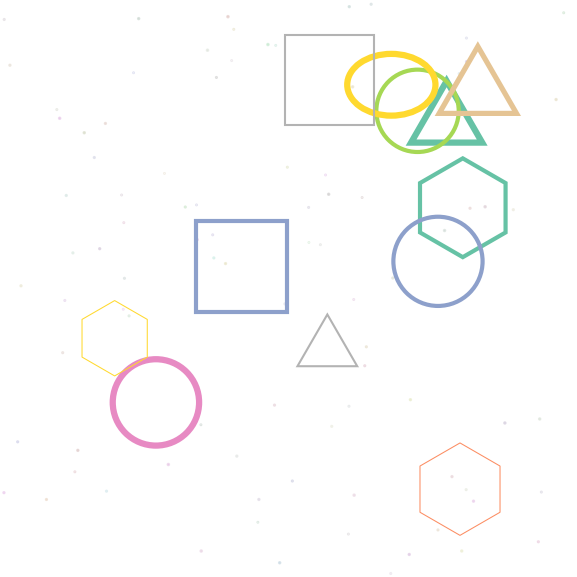[{"shape": "triangle", "thickness": 3, "radius": 0.36, "center": [0.773, 0.788]}, {"shape": "hexagon", "thickness": 2, "radius": 0.43, "center": [0.801, 0.639]}, {"shape": "hexagon", "thickness": 0.5, "radius": 0.4, "center": [0.797, 0.152]}, {"shape": "square", "thickness": 2, "radius": 0.39, "center": [0.419, 0.537]}, {"shape": "circle", "thickness": 2, "radius": 0.39, "center": [0.758, 0.547]}, {"shape": "circle", "thickness": 3, "radius": 0.37, "center": [0.27, 0.302]}, {"shape": "circle", "thickness": 2, "radius": 0.36, "center": [0.723, 0.807]}, {"shape": "oval", "thickness": 3, "radius": 0.38, "center": [0.678, 0.852]}, {"shape": "hexagon", "thickness": 0.5, "radius": 0.33, "center": [0.199, 0.413]}, {"shape": "triangle", "thickness": 2.5, "radius": 0.39, "center": [0.827, 0.841]}, {"shape": "triangle", "thickness": 1, "radius": 0.3, "center": [0.567, 0.395]}, {"shape": "square", "thickness": 1, "radius": 0.39, "center": [0.571, 0.861]}]